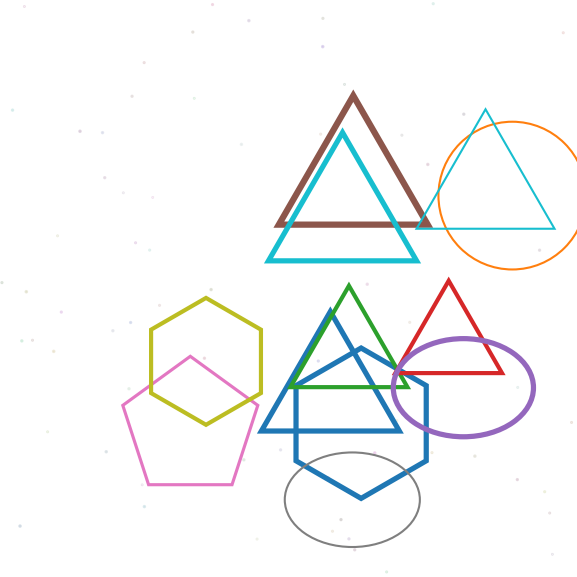[{"shape": "triangle", "thickness": 2.5, "radius": 0.69, "center": [0.572, 0.322]}, {"shape": "hexagon", "thickness": 2.5, "radius": 0.65, "center": [0.625, 0.266]}, {"shape": "circle", "thickness": 1, "radius": 0.64, "center": [0.887, 0.66]}, {"shape": "triangle", "thickness": 2, "radius": 0.59, "center": [0.604, 0.387]}, {"shape": "triangle", "thickness": 2, "radius": 0.53, "center": [0.777, 0.406]}, {"shape": "oval", "thickness": 2.5, "radius": 0.61, "center": [0.802, 0.328]}, {"shape": "triangle", "thickness": 3, "radius": 0.74, "center": [0.612, 0.685]}, {"shape": "pentagon", "thickness": 1.5, "radius": 0.61, "center": [0.33, 0.259]}, {"shape": "oval", "thickness": 1, "radius": 0.58, "center": [0.61, 0.134]}, {"shape": "hexagon", "thickness": 2, "radius": 0.55, "center": [0.357, 0.373]}, {"shape": "triangle", "thickness": 1, "radius": 0.69, "center": [0.841, 0.672]}, {"shape": "triangle", "thickness": 2.5, "radius": 0.74, "center": [0.593, 0.622]}]